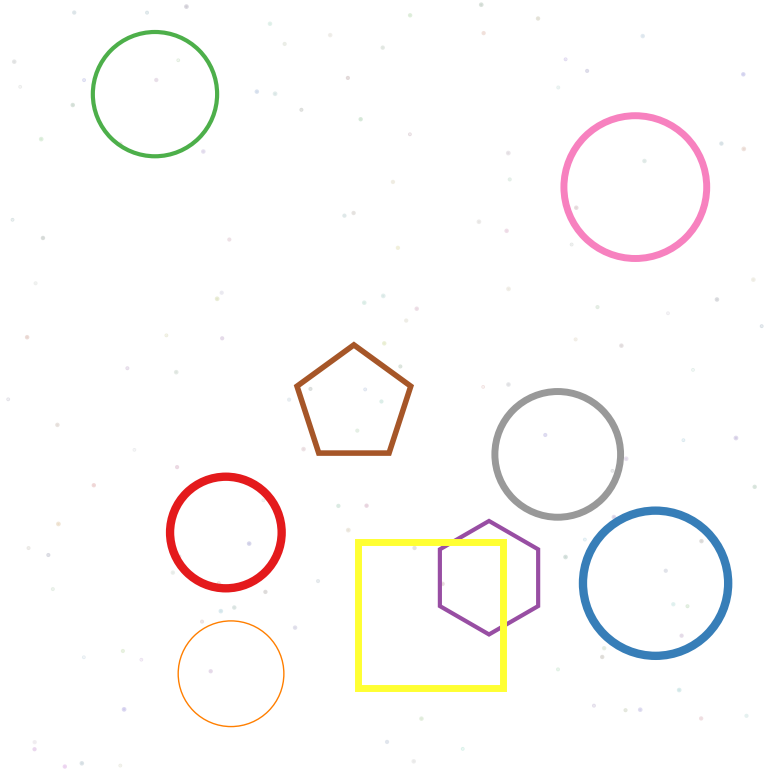[{"shape": "circle", "thickness": 3, "radius": 0.36, "center": [0.293, 0.308]}, {"shape": "circle", "thickness": 3, "radius": 0.47, "center": [0.851, 0.243]}, {"shape": "circle", "thickness": 1.5, "radius": 0.4, "center": [0.201, 0.878]}, {"shape": "hexagon", "thickness": 1.5, "radius": 0.37, "center": [0.635, 0.25]}, {"shape": "circle", "thickness": 0.5, "radius": 0.34, "center": [0.3, 0.125]}, {"shape": "square", "thickness": 2.5, "radius": 0.47, "center": [0.559, 0.201]}, {"shape": "pentagon", "thickness": 2, "radius": 0.39, "center": [0.46, 0.474]}, {"shape": "circle", "thickness": 2.5, "radius": 0.46, "center": [0.825, 0.757]}, {"shape": "circle", "thickness": 2.5, "radius": 0.41, "center": [0.724, 0.41]}]